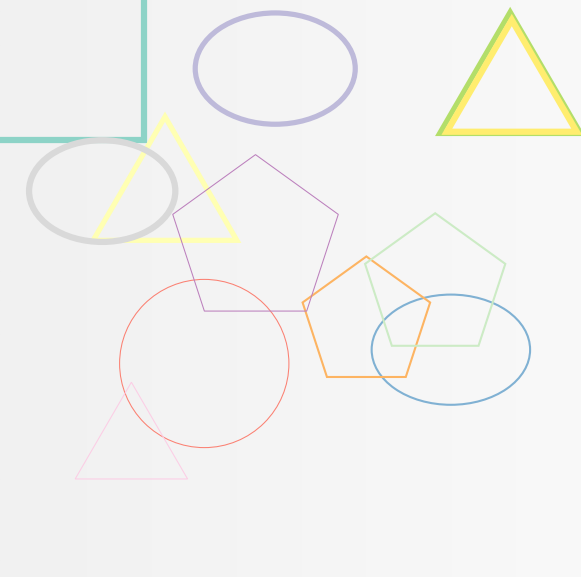[{"shape": "square", "thickness": 3, "radius": 0.66, "center": [0.116, 0.888]}, {"shape": "triangle", "thickness": 2.5, "radius": 0.71, "center": [0.284, 0.654]}, {"shape": "oval", "thickness": 2.5, "radius": 0.69, "center": [0.474, 0.88]}, {"shape": "circle", "thickness": 0.5, "radius": 0.73, "center": [0.351, 0.37]}, {"shape": "oval", "thickness": 1, "radius": 0.68, "center": [0.776, 0.394]}, {"shape": "pentagon", "thickness": 1, "radius": 0.58, "center": [0.63, 0.44]}, {"shape": "triangle", "thickness": 2.5, "radius": 0.7, "center": [0.878, 0.838]}, {"shape": "triangle", "thickness": 0.5, "radius": 0.56, "center": [0.226, 0.226]}, {"shape": "oval", "thickness": 3, "radius": 0.63, "center": [0.176, 0.668]}, {"shape": "pentagon", "thickness": 0.5, "radius": 0.75, "center": [0.44, 0.582]}, {"shape": "pentagon", "thickness": 1, "radius": 0.63, "center": [0.749, 0.503]}, {"shape": "triangle", "thickness": 3, "radius": 0.64, "center": [0.88, 0.835]}]